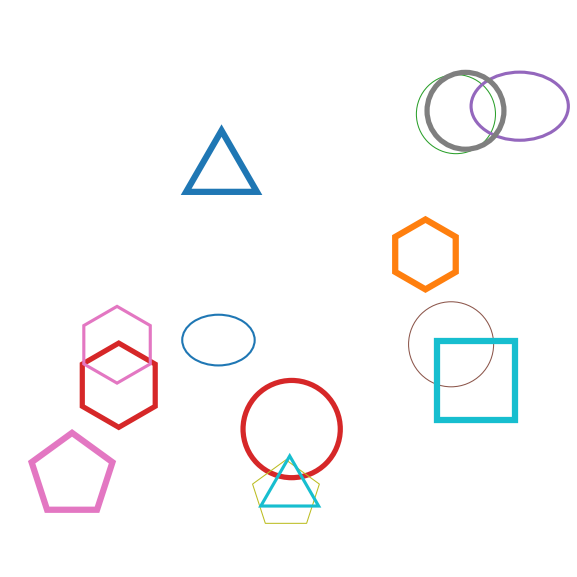[{"shape": "triangle", "thickness": 3, "radius": 0.35, "center": [0.384, 0.702]}, {"shape": "oval", "thickness": 1, "radius": 0.31, "center": [0.378, 0.41]}, {"shape": "hexagon", "thickness": 3, "radius": 0.3, "center": [0.737, 0.559]}, {"shape": "circle", "thickness": 0.5, "radius": 0.34, "center": [0.789, 0.802]}, {"shape": "hexagon", "thickness": 2.5, "radius": 0.36, "center": [0.206, 0.332]}, {"shape": "circle", "thickness": 2.5, "radius": 0.42, "center": [0.505, 0.256]}, {"shape": "oval", "thickness": 1.5, "radius": 0.42, "center": [0.9, 0.815]}, {"shape": "circle", "thickness": 0.5, "radius": 0.37, "center": [0.781, 0.403]}, {"shape": "hexagon", "thickness": 1.5, "radius": 0.33, "center": [0.203, 0.402]}, {"shape": "pentagon", "thickness": 3, "radius": 0.37, "center": [0.125, 0.176]}, {"shape": "circle", "thickness": 2.5, "radius": 0.33, "center": [0.806, 0.807]}, {"shape": "pentagon", "thickness": 0.5, "radius": 0.3, "center": [0.495, 0.142]}, {"shape": "square", "thickness": 3, "radius": 0.34, "center": [0.824, 0.34]}, {"shape": "triangle", "thickness": 1.5, "radius": 0.29, "center": [0.502, 0.152]}]